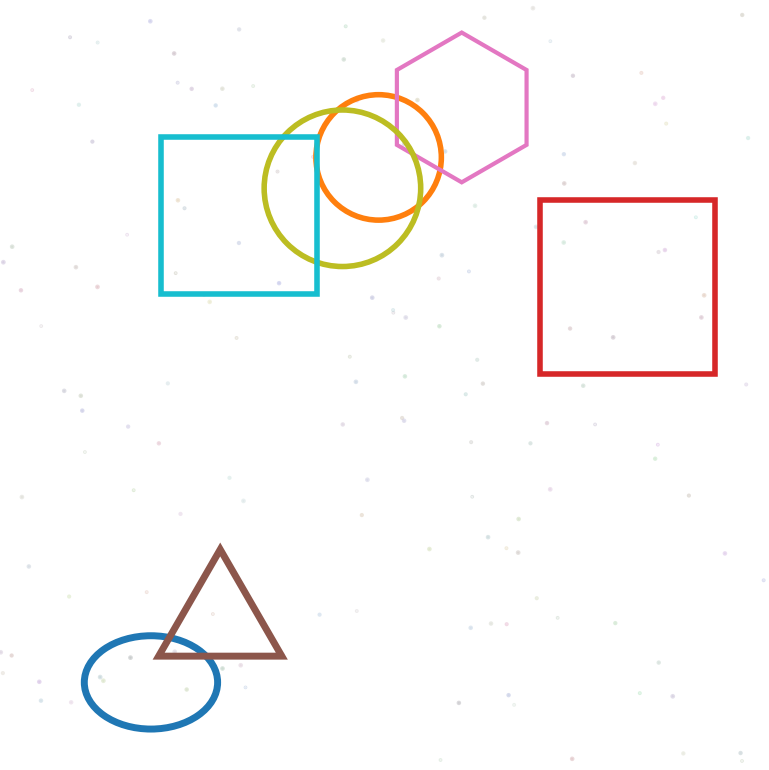[{"shape": "oval", "thickness": 2.5, "radius": 0.43, "center": [0.196, 0.114]}, {"shape": "circle", "thickness": 2, "radius": 0.41, "center": [0.492, 0.796]}, {"shape": "square", "thickness": 2, "radius": 0.57, "center": [0.815, 0.627]}, {"shape": "triangle", "thickness": 2.5, "radius": 0.46, "center": [0.286, 0.194]}, {"shape": "hexagon", "thickness": 1.5, "radius": 0.49, "center": [0.6, 0.86]}, {"shape": "circle", "thickness": 2, "radius": 0.51, "center": [0.445, 0.756]}, {"shape": "square", "thickness": 2, "radius": 0.51, "center": [0.31, 0.72]}]